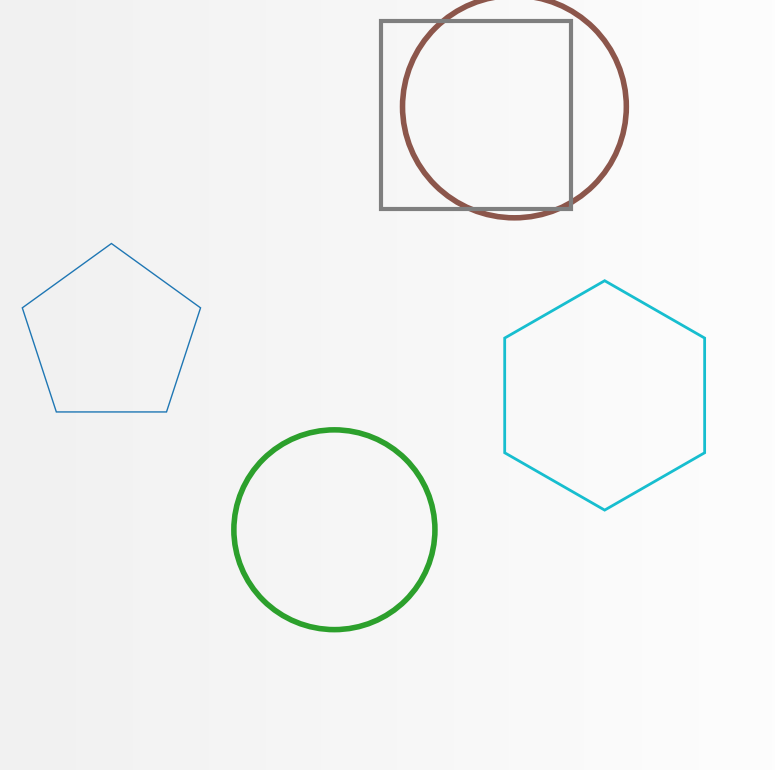[{"shape": "pentagon", "thickness": 0.5, "radius": 0.6, "center": [0.144, 0.563]}, {"shape": "circle", "thickness": 2, "radius": 0.65, "center": [0.431, 0.312]}, {"shape": "circle", "thickness": 2, "radius": 0.72, "center": [0.664, 0.862]}, {"shape": "square", "thickness": 1.5, "radius": 0.61, "center": [0.614, 0.851]}, {"shape": "hexagon", "thickness": 1, "radius": 0.74, "center": [0.78, 0.486]}]